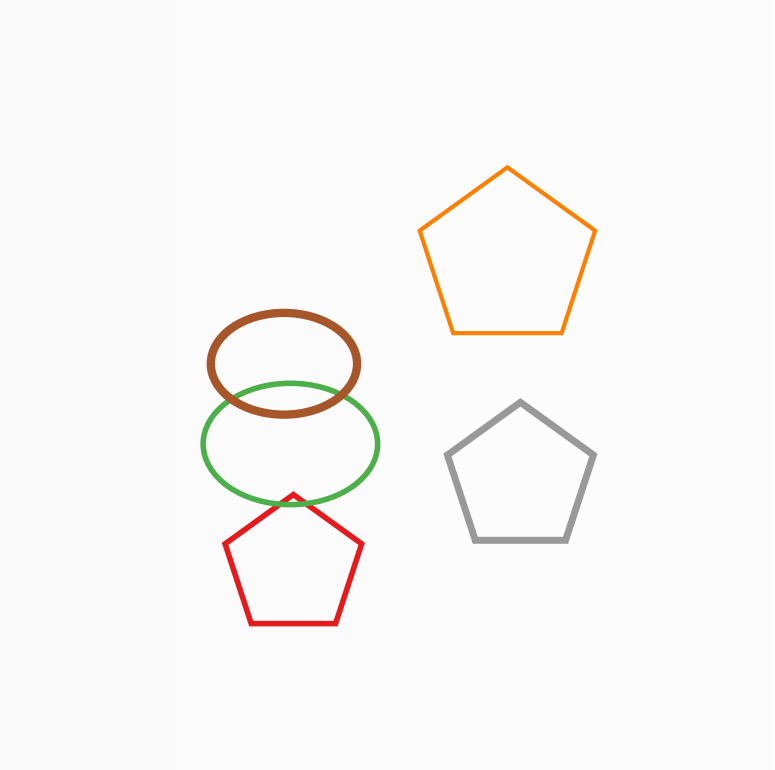[{"shape": "pentagon", "thickness": 2, "radius": 0.46, "center": [0.379, 0.265]}, {"shape": "oval", "thickness": 2, "radius": 0.56, "center": [0.375, 0.423]}, {"shape": "pentagon", "thickness": 1.5, "radius": 0.6, "center": [0.655, 0.664]}, {"shape": "oval", "thickness": 3, "radius": 0.47, "center": [0.366, 0.528]}, {"shape": "pentagon", "thickness": 2.5, "radius": 0.5, "center": [0.672, 0.378]}]